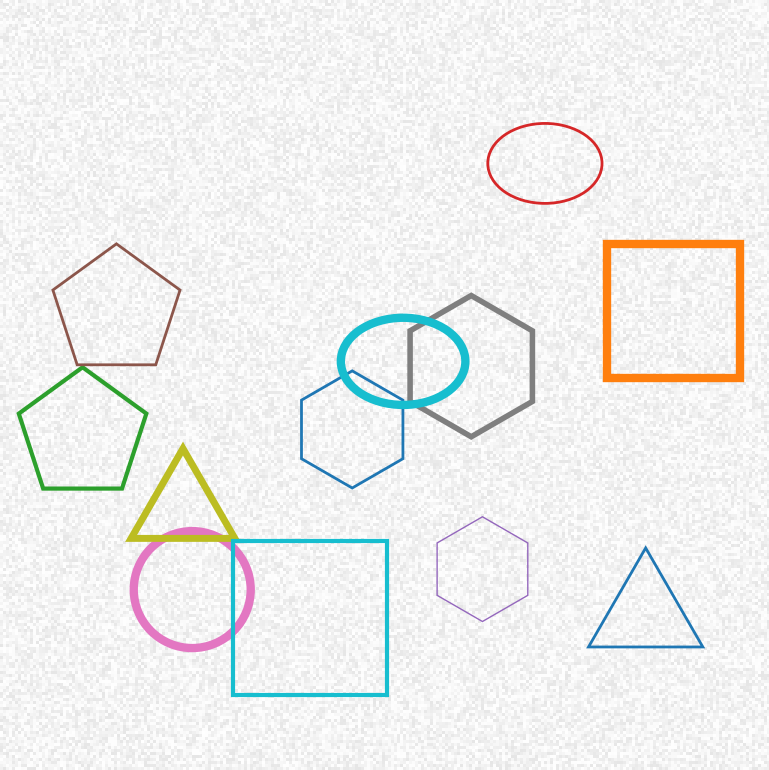[{"shape": "triangle", "thickness": 1, "radius": 0.43, "center": [0.839, 0.203]}, {"shape": "hexagon", "thickness": 1, "radius": 0.38, "center": [0.457, 0.442]}, {"shape": "square", "thickness": 3, "radius": 0.43, "center": [0.875, 0.596]}, {"shape": "pentagon", "thickness": 1.5, "radius": 0.44, "center": [0.107, 0.436]}, {"shape": "oval", "thickness": 1, "radius": 0.37, "center": [0.708, 0.788]}, {"shape": "hexagon", "thickness": 0.5, "radius": 0.34, "center": [0.627, 0.261]}, {"shape": "pentagon", "thickness": 1, "radius": 0.43, "center": [0.151, 0.596]}, {"shape": "circle", "thickness": 3, "radius": 0.38, "center": [0.25, 0.234]}, {"shape": "hexagon", "thickness": 2, "radius": 0.46, "center": [0.612, 0.524]}, {"shape": "triangle", "thickness": 2.5, "radius": 0.39, "center": [0.238, 0.34]}, {"shape": "square", "thickness": 1.5, "radius": 0.5, "center": [0.402, 0.197]}, {"shape": "oval", "thickness": 3, "radius": 0.4, "center": [0.524, 0.531]}]